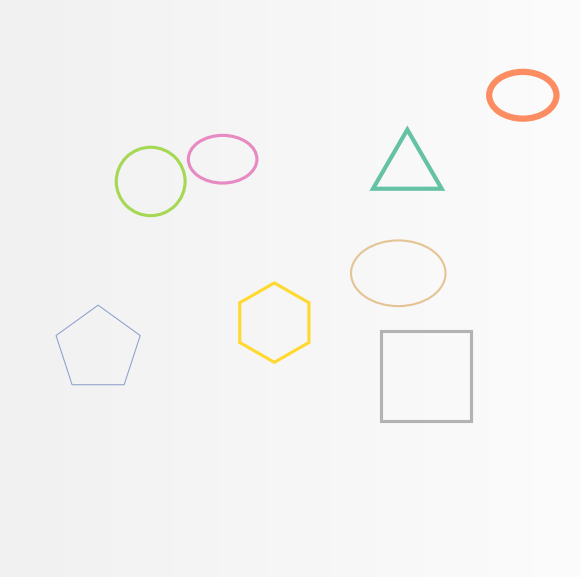[{"shape": "triangle", "thickness": 2, "radius": 0.34, "center": [0.701, 0.706]}, {"shape": "oval", "thickness": 3, "radius": 0.29, "center": [0.899, 0.834]}, {"shape": "pentagon", "thickness": 0.5, "radius": 0.38, "center": [0.169, 0.395]}, {"shape": "oval", "thickness": 1.5, "radius": 0.29, "center": [0.383, 0.723]}, {"shape": "circle", "thickness": 1.5, "radius": 0.3, "center": [0.259, 0.685]}, {"shape": "hexagon", "thickness": 1.5, "radius": 0.34, "center": [0.472, 0.44]}, {"shape": "oval", "thickness": 1, "radius": 0.41, "center": [0.685, 0.526]}, {"shape": "square", "thickness": 1.5, "radius": 0.39, "center": [0.733, 0.348]}]